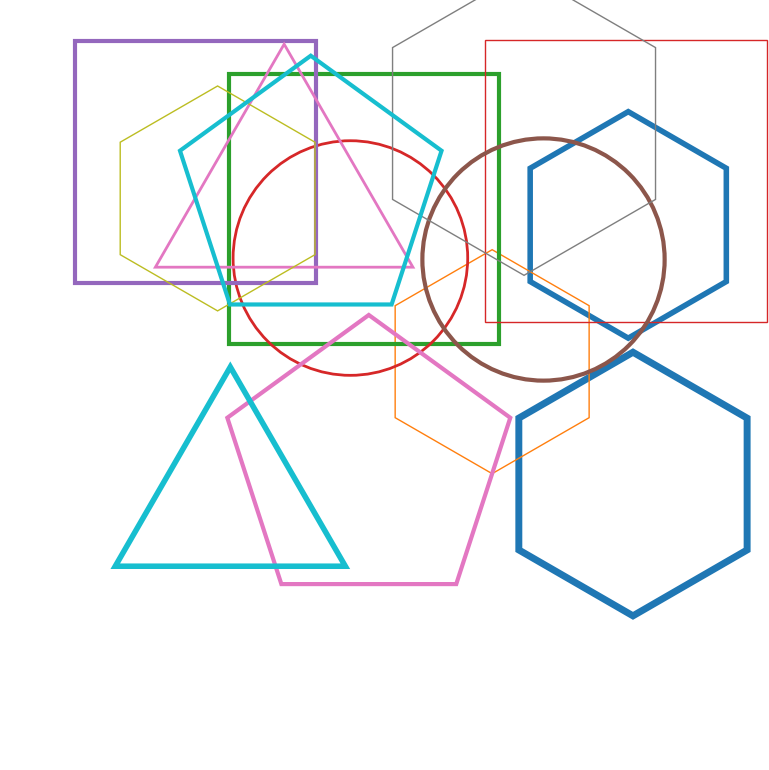[{"shape": "hexagon", "thickness": 2, "radius": 0.74, "center": [0.816, 0.708]}, {"shape": "hexagon", "thickness": 2.5, "radius": 0.86, "center": [0.822, 0.371]}, {"shape": "hexagon", "thickness": 0.5, "radius": 0.73, "center": [0.639, 0.53]}, {"shape": "square", "thickness": 1.5, "radius": 0.88, "center": [0.472, 0.728]}, {"shape": "square", "thickness": 0.5, "radius": 0.91, "center": [0.813, 0.765]}, {"shape": "circle", "thickness": 1, "radius": 0.76, "center": [0.455, 0.665]}, {"shape": "square", "thickness": 1.5, "radius": 0.78, "center": [0.254, 0.79]}, {"shape": "circle", "thickness": 1.5, "radius": 0.79, "center": [0.706, 0.663]}, {"shape": "pentagon", "thickness": 1.5, "radius": 0.97, "center": [0.479, 0.398]}, {"shape": "triangle", "thickness": 1, "radius": 0.97, "center": [0.369, 0.75]}, {"shape": "hexagon", "thickness": 0.5, "radius": 0.99, "center": [0.681, 0.84]}, {"shape": "hexagon", "thickness": 0.5, "radius": 0.73, "center": [0.283, 0.742]}, {"shape": "pentagon", "thickness": 1.5, "radius": 0.89, "center": [0.404, 0.749]}, {"shape": "triangle", "thickness": 2, "radius": 0.86, "center": [0.299, 0.351]}]